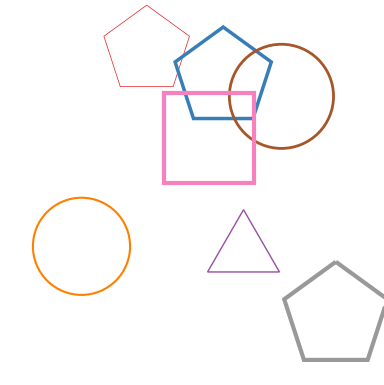[{"shape": "pentagon", "thickness": 0.5, "radius": 0.58, "center": [0.381, 0.87]}, {"shape": "pentagon", "thickness": 2.5, "radius": 0.66, "center": [0.58, 0.798]}, {"shape": "triangle", "thickness": 1, "radius": 0.54, "center": [0.633, 0.348]}, {"shape": "circle", "thickness": 1.5, "radius": 0.63, "center": [0.212, 0.36]}, {"shape": "circle", "thickness": 2, "radius": 0.68, "center": [0.731, 0.75]}, {"shape": "square", "thickness": 3, "radius": 0.58, "center": [0.543, 0.642]}, {"shape": "pentagon", "thickness": 3, "radius": 0.7, "center": [0.872, 0.179]}]